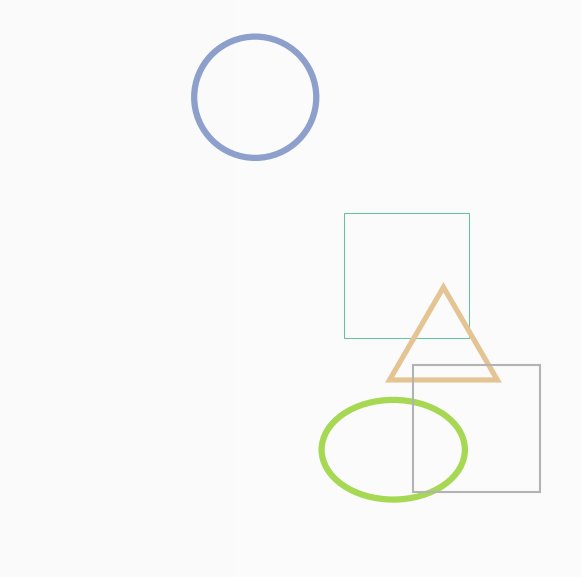[{"shape": "square", "thickness": 0.5, "radius": 0.54, "center": [0.699, 0.522]}, {"shape": "circle", "thickness": 3, "radius": 0.53, "center": [0.439, 0.831]}, {"shape": "oval", "thickness": 3, "radius": 0.62, "center": [0.677, 0.22]}, {"shape": "triangle", "thickness": 2.5, "radius": 0.54, "center": [0.763, 0.395]}, {"shape": "square", "thickness": 1, "radius": 0.55, "center": [0.82, 0.257]}]